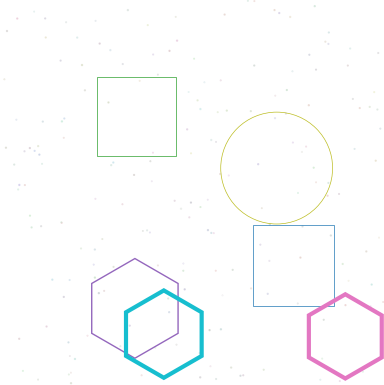[{"shape": "square", "thickness": 0.5, "radius": 0.53, "center": [0.761, 0.311]}, {"shape": "square", "thickness": 0.5, "radius": 0.51, "center": [0.355, 0.698]}, {"shape": "hexagon", "thickness": 1, "radius": 0.65, "center": [0.35, 0.199]}, {"shape": "hexagon", "thickness": 3, "radius": 0.55, "center": [0.897, 0.126]}, {"shape": "circle", "thickness": 0.5, "radius": 0.73, "center": [0.719, 0.563]}, {"shape": "hexagon", "thickness": 3, "radius": 0.57, "center": [0.426, 0.132]}]